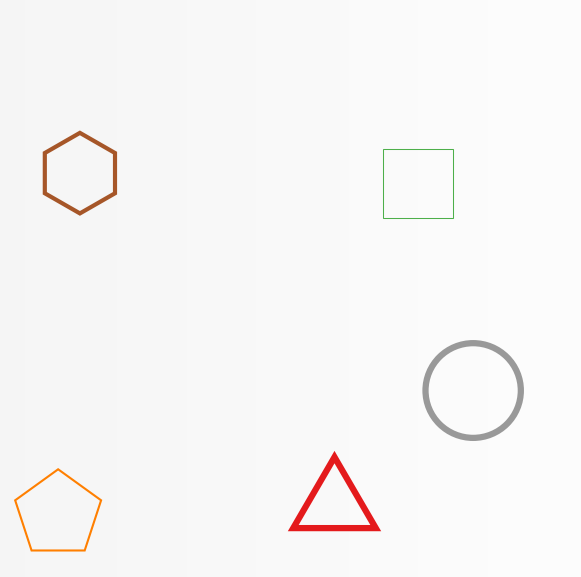[{"shape": "triangle", "thickness": 3, "radius": 0.41, "center": [0.575, 0.126]}, {"shape": "square", "thickness": 0.5, "radius": 0.3, "center": [0.719, 0.682]}, {"shape": "pentagon", "thickness": 1, "radius": 0.39, "center": [0.1, 0.109]}, {"shape": "hexagon", "thickness": 2, "radius": 0.35, "center": [0.137, 0.699]}, {"shape": "circle", "thickness": 3, "radius": 0.41, "center": [0.814, 0.323]}]